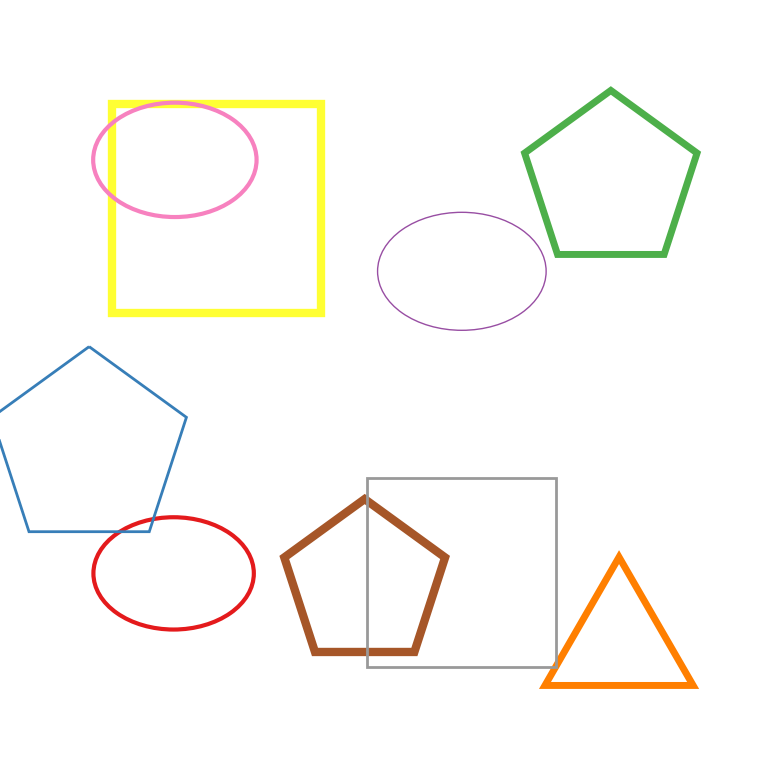[{"shape": "oval", "thickness": 1.5, "radius": 0.52, "center": [0.225, 0.255]}, {"shape": "pentagon", "thickness": 1, "radius": 0.66, "center": [0.116, 0.417]}, {"shape": "pentagon", "thickness": 2.5, "radius": 0.59, "center": [0.793, 0.765]}, {"shape": "oval", "thickness": 0.5, "radius": 0.55, "center": [0.6, 0.648]}, {"shape": "triangle", "thickness": 2.5, "radius": 0.56, "center": [0.804, 0.165]}, {"shape": "square", "thickness": 3, "radius": 0.68, "center": [0.282, 0.729]}, {"shape": "pentagon", "thickness": 3, "radius": 0.55, "center": [0.474, 0.242]}, {"shape": "oval", "thickness": 1.5, "radius": 0.53, "center": [0.227, 0.792]}, {"shape": "square", "thickness": 1, "radius": 0.61, "center": [0.599, 0.256]}]